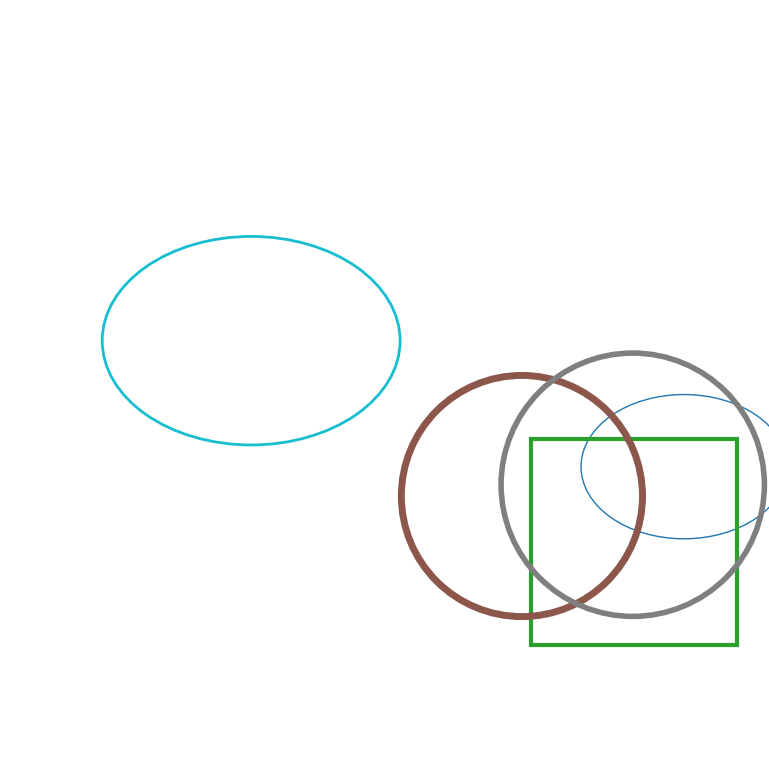[{"shape": "oval", "thickness": 0.5, "radius": 0.67, "center": [0.888, 0.394]}, {"shape": "square", "thickness": 1.5, "radius": 0.67, "center": [0.823, 0.296]}, {"shape": "circle", "thickness": 2.5, "radius": 0.78, "center": [0.678, 0.356]}, {"shape": "circle", "thickness": 2, "radius": 0.85, "center": [0.822, 0.37]}, {"shape": "oval", "thickness": 1, "radius": 0.97, "center": [0.326, 0.558]}]